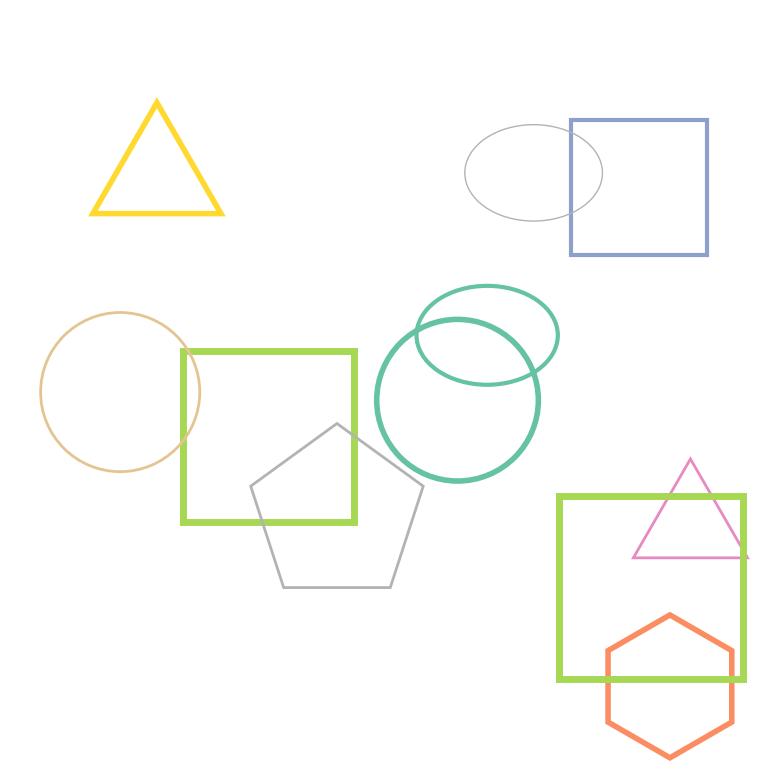[{"shape": "oval", "thickness": 1.5, "radius": 0.46, "center": [0.633, 0.565]}, {"shape": "circle", "thickness": 2, "radius": 0.52, "center": [0.594, 0.48]}, {"shape": "hexagon", "thickness": 2, "radius": 0.46, "center": [0.87, 0.109]}, {"shape": "square", "thickness": 1.5, "radius": 0.44, "center": [0.83, 0.756]}, {"shape": "triangle", "thickness": 1, "radius": 0.43, "center": [0.897, 0.318]}, {"shape": "square", "thickness": 2.5, "radius": 0.56, "center": [0.349, 0.433]}, {"shape": "square", "thickness": 2.5, "radius": 0.6, "center": [0.846, 0.237]}, {"shape": "triangle", "thickness": 2, "radius": 0.48, "center": [0.204, 0.771]}, {"shape": "circle", "thickness": 1, "radius": 0.52, "center": [0.156, 0.491]}, {"shape": "oval", "thickness": 0.5, "radius": 0.45, "center": [0.693, 0.776]}, {"shape": "pentagon", "thickness": 1, "radius": 0.59, "center": [0.438, 0.332]}]